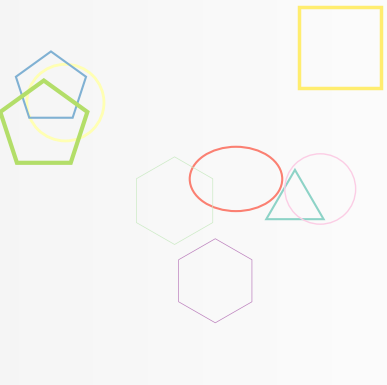[{"shape": "triangle", "thickness": 1.5, "radius": 0.43, "center": [0.761, 0.473]}, {"shape": "circle", "thickness": 2, "radius": 0.5, "center": [0.169, 0.733]}, {"shape": "oval", "thickness": 1.5, "radius": 0.6, "center": [0.609, 0.535]}, {"shape": "pentagon", "thickness": 1.5, "radius": 0.48, "center": [0.132, 0.771]}, {"shape": "pentagon", "thickness": 3, "radius": 0.59, "center": [0.113, 0.673]}, {"shape": "circle", "thickness": 1, "radius": 0.46, "center": [0.826, 0.509]}, {"shape": "hexagon", "thickness": 0.5, "radius": 0.55, "center": [0.556, 0.271]}, {"shape": "hexagon", "thickness": 0.5, "radius": 0.57, "center": [0.45, 0.479]}, {"shape": "square", "thickness": 2.5, "radius": 0.53, "center": [0.878, 0.876]}]